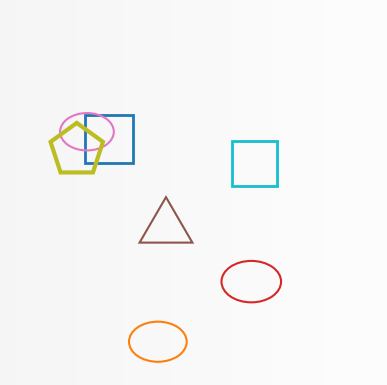[{"shape": "square", "thickness": 2, "radius": 0.31, "center": [0.281, 0.639]}, {"shape": "oval", "thickness": 1.5, "radius": 0.37, "center": [0.407, 0.112]}, {"shape": "oval", "thickness": 1.5, "radius": 0.38, "center": [0.648, 0.269]}, {"shape": "triangle", "thickness": 1.5, "radius": 0.39, "center": [0.428, 0.409]}, {"shape": "oval", "thickness": 1.5, "radius": 0.35, "center": [0.224, 0.658]}, {"shape": "pentagon", "thickness": 3, "radius": 0.36, "center": [0.198, 0.61]}, {"shape": "square", "thickness": 2, "radius": 0.29, "center": [0.657, 0.576]}]